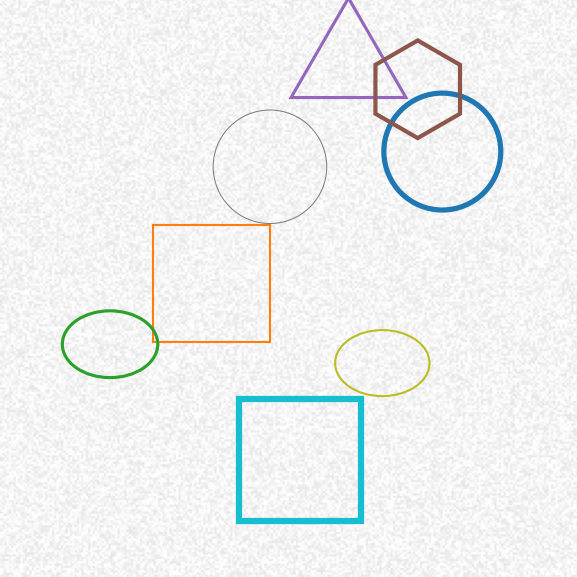[{"shape": "circle", "thickness": 2.5, "radius": 0.51, "center": [0.766, 0.737]}, {"shape": "square", "thickness": 1, "radius": 0.5, "center": [0.366, 0.508]}, {"shape": "oval", "thickness": 1.5, "radius": 0.41, "center": [0.191, 0.403]}, {"shape": "triangle", "thickness": 1.5, "radius": 0.57, "center": [0.603, 0.888]}, {"shape": "hexagon", "thickness": 2, "radius": 0.42, "center": [0.723, 0.845]}, {"shape": "circle", "thickness": 0.5, "radius": 0.49, "center": [0.467, 0.71]}, {"shape": "oval", "thickness": 1, "radius": 0.41, "center": [0.662, 0.37]}, {"shape": "square", "thickness": 3, "radius": 0.53, "center": [0.52, 0.202]}]